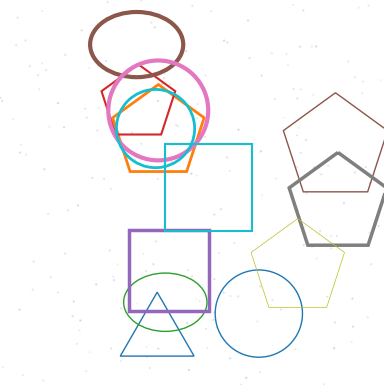[{"shape": "circle", "thickness": 1, "radius": 0.57, "center": [0.672, 0.185]}, {"shape": "triangle", "thickness": 1, "radius": 0.55, "center": [0.408, 0.13]}, {"shape": "pentagon", "thickness": 2, "radius": 0.62, "center": [0.411, 0.656]}, {"shape": "oval", "thickness": 1, "radius": 0.54, "center": [0.429, 0.215]}, {"shape": "pentagon", "thickness": 1.5, "radius": 0.5, "center": [0.359, 0.732]}, {"shape": "square", "thickness": 2.5, "radius": 0.52, "center": [0.44, 0.297]}, {"shape": "oval", "thickness": 3, "radius": 0.6, "center": [0.355, 0.884]}, {"shape": "pentagon", "thickness": 1, "radius": 0.71, "center": [0.871, 0.617]}, {"shape": "circle", "thickness": 3, "radius": 0.65, "center": [0.411, 0.713]}, {"shape": "pentagon", "thickness": 2.5, "radius": 0.67, "center": [0.878, 0.471]}, {"shape": "pentagon", "thickness": 0.5, "radius": 0.64, "center": [0.773, 0.305]}, {"shape": "circle", "thickness": 2, "radius": 0.51, "center": [0.404, 0.666]}, {"shape": "square", "thickness": 1.5, "radius": 0.57, "center": [0.541, 0.513]}]